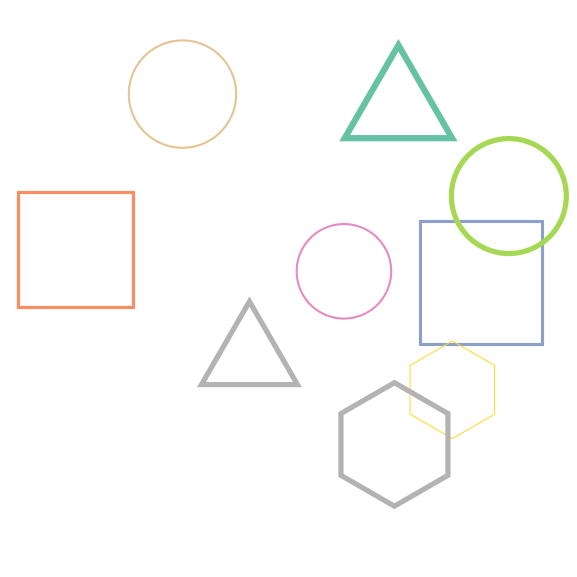[{"shape": "triangle", "thickness": 3, "radius": 0.54, "center": [0.69, 0.814]}, {"shape": "square", "thickness": 1.5, "radius": 0.5, "center": [0.131, 0.567]}, {"shape": "square", "thickness": 1.5, "radius": 0.53, "center": [0.833, 0.51]}, {"shape": "circle", "thickness": 1, "radius": 0.41, "center": [0.596, 0.529]}, {"shape": "circle", "thickness": 2.5, "radius": 0.5, "center": [0.881, 0.66]}, {"shape": "hexagon", "thickness": 0.5, "radius": 0.42, "center": [0.783, 0.324]}, {"shape": "circle", "thickness": 1, "radius": 0.46, "center": [0.316, 0.836]}, {"shape": "hexagon", "thickness": 2.5, "radius": 0.53, "center": [0.683, 0.23]}, {"shape": "triangle", "thickness": 2.5, "radius": 0.48, "center": [0.432, 0.381]}]